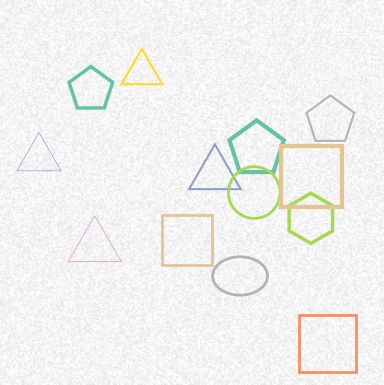[{"shape": "pentagon", "thickness": 3, "radius": 0.37, "center": [0.667, 0.613]}, {"shape": "pentagon", "thickness": 2.5, "radius": 0.3, "center": [0.236, 0.768]}, {"shape": "square", "thickness": 2, "radius": 0.37, "center": [0.851, 0.107]}, {"shape": "triangle", "thickness": 1.5, "radius": 0.39, "center": [0.558, 0.547]}, {"shape": "triangle", "thickness": 0.5, "radius": 0.33, "center": [0.101, 0.59]}, {"shape": "triangle", "thickness": 0.5, "radius": 0.4, "center": [0.246, 0.36]}, {"shape": "circle", "thickness": 2, "radius": 0.34, "center": [0.66, 0.5]}, {"shape": "hexagon", "thickness": 2.5, "radius": 0.33, "center": [0.807, 0.433]}, {"shape": "triangle", "thickness": 1.5, "radius": 0.31, "center": [0.368, 0.812]}, {"shape": "square", "thickness": 2, "radius": 0.32, "center": [0.485, 0.376]}, {"shape": "square", "thickness": 3, "radius": 0.39, "center": [0.809, 0.541]}, {"shape": "pentagon", "thickness": 1.5, "radius": 0.33, "center": [0.858, 0.687]}, {"shape": "oval", "thickness": 2, "radius": 0.36, "center": [0.624, 0.283]}]